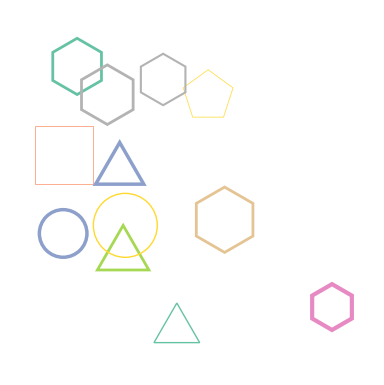[{"shape": "triangle", "thickness": 1, "radius": 0.34, "center": [0.459, 0.144]}, {"shape": "hexagon", "thickness": 2, "radius": 0.37, "center": [0.2, 0.827]}, {"shape": "square", "thickness": 0.5, "radius": 0.38, "center": [0.167, 0.597]}, {"shape": "circle", "thickness": 2.5, "radius": 0.31, "center": [0.164, 0.394]}, {"shape": "triangle", "thickness": 2.5, "radius": 0.36, "center": [0.311, 0.558]}, {"shape": "hexagon", "thickness": 3, "radius": 0.3, "center": [0.862, 0.202]}, {"shape": "triangle", "thickness": 2, "radius": 0.39, "center": [0.32, 0.337]}, {"shape": "pentagon", "thickness": 0.5, "radius": 0.34, "center": [0.541, 0.751]}, {"shape": "circle", "thickness": 1, "radius": 0.42, "center": [0.326, 0.415]}, {"shape": "hexagon", "thickness": 2, "radius": 0.42, "center": [0.583, 0.429]}, {"shape": "hexagon", "thickness": 1.5, "radius": 0.33, "center": [0.424, 0.794]}, {"shape": "hexagon", "thickness": 2, "radius": 0.39, "center": [0.279, 0.754]}]